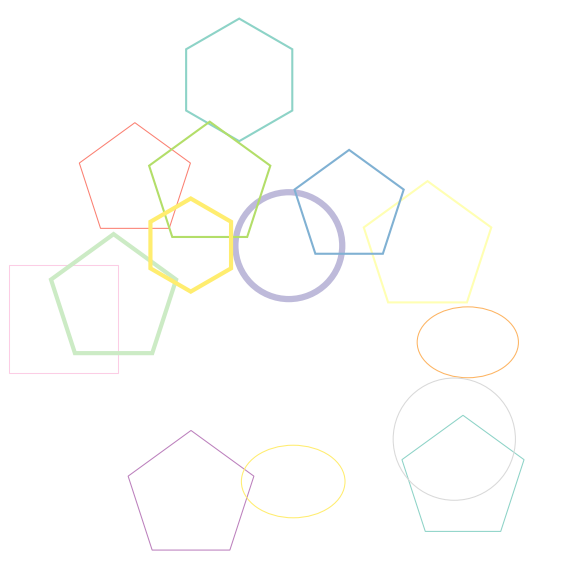[{"shape": "pentagon", "thickness": 0.5, "radius": 0.56, "center": [0.802, 0.169]}, {"shape": "hexagon", "thickness": 1, "radius": 0.53, "center": [0.414, 0.861]}, {"shape": "pentagon", "thickness": 1, "radius": 0.58, "center": [0.74, 0.569]}, {"shape": "circle", "thickness": 3, "radius": 0.46, "center": [0.5, 0.574]}, {"shape": "pentagon", "thickness": 0.5, "radius": 0.51, "center": [0.234, 0.686]}, {"shape": "pentagon", "thickness": 1, "radius": 0.5, "center": [0.605, 0.64]}, {"shape": "oval", "thickness": 0.5, "radius": 0.44, "center": [0.81, 0.406]}, {"shape": "pentagon", "thickness": 1, "radius": 0.55, "center": [0.363, 0.678]}, {"shape": "square", "thickness": 0.5, "radius": 0.47, "center": [0.11, 0.446]}, {"shape": "circle", "thickness": 0.5, "radius": 0.53, "center": [0.787, 0.239]}, {"shape": "pentagon", "thickness": 0.5, "radius": 0.57, "center": [0.331, 0.139]}, {"shape": "pentagon", "thickness": 2, "radius": 0.57, "center": [0.197, 0.48]}, {"shape": "oval", "thickness": 0.5, "radius": 0.45, "center": [0.508, 0.165]}, {"shape": "hexagon", "thickness": 2, "radius": 0.4, "center": [0.33, 0.575]}]